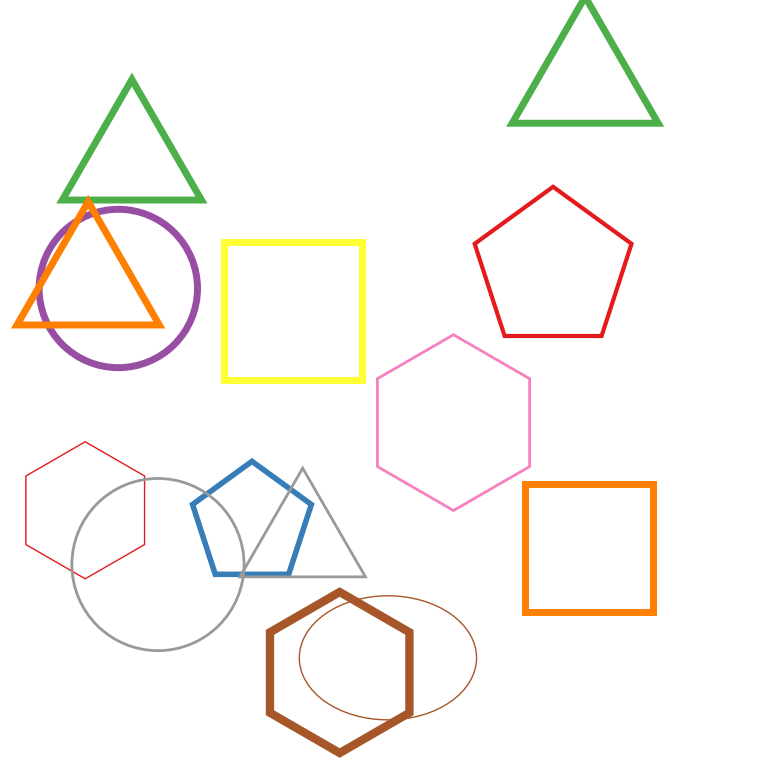[{"shape": "hexagon", "thickness": 0.5, "radius": 0.44, "center": [0.111, 0.337]}, {"shape": "pentagon", "thickness": 1.5, "radius": 0.54, "center": [0.718, 0.65]}, {"shape": "pentagon", "thickness": 2, "radius": 0.41, "center": [0.327, 0.32]}, {"shape": "triangle", "thickness": 2.5, "radius": 0.55, "center": [0.76, 0.895]}, {"shape": "triangle", "thickness": 2.5, "radius": 0.52, "center": [0.171, 0.792]}, {"shape": "circle", "thickness": 2.5, "radius": 0.51, "center": [0.154, 0.625]}, {"shape": "triangle", "thickness": 2.5, "radius": 0.53, "center": [0.114, 0.631]}, {"shape": "square", "thickness": 2.5, "radius": 0.42, "center": [0.765, 0.288]}, {"shape": "square", "thickness": 2.5, "radius": 0.45, "center": [0.381, 0.596]}, {"shape": "oval", "thickness": 0.5, "radius": 0.58, "center": [0.504, 0.146]}, {"shape": "hexagon", "thickness": 3, "radius": 0.52, "center": [0.441, 0.127]}, {"shape": "hexagon", "thickness": 1, "radius": 0.57, "center": [0.589, 0.451]}, {"shape": "circle", "thickness": 1, "radius": 0.56, "center": [0.205, 0.267]}, {"shape": "triangle", "thickness": 1, "radius": 0.47, "center": [0.393, 0.298]}]